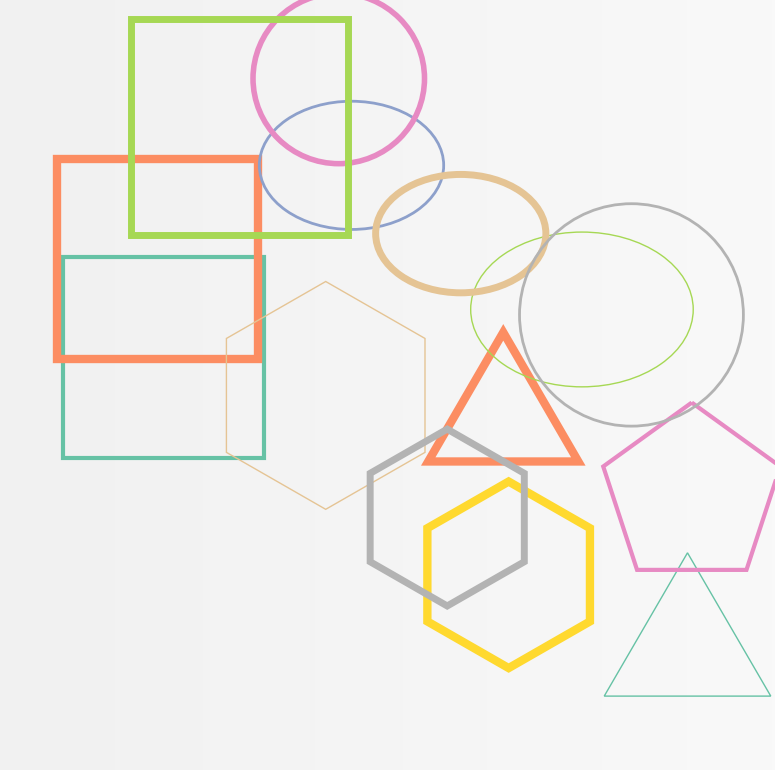[{"shape": "square", "thickness": 1.5, "radius": 0.65, "center": [0.211, 0.536]}, {"shape": "triangle", "thickness": 0.5, "radius": 0.62, "center": [0.887, 0.158]}, {"shape": "triangle", "thickness": 3, "radius": 0.56, "center": [0.649, 0.457]}, {"shape": "square", "thickness": 3, "radius": 0.65, "center": [0.203, 0.663]}, {"shape": "oval", "thickness": 1, "radius": 0.59, "center": [0.454, 0.785]}, {"shape": "pentagon", "thickness": 1.5, "radius": 0.6, "center": [0.893, 0.357]}, {"shape": "circle", "thickness": 2, "radius": 0.55, "center": [0.437, 0.898]}, {"shape": "square", "thickness": 2.5, "radius": 0.7, "center": [0.309, 0.835]}, {"shape": "oval", "thickness": 0.5, "radius": 0.72, "center": [0.751, 0.598]}, {"shape": "hexagon", "thickness": 3, "radius": 0.61, "center": [0.656, 0.253]}, {"shape": "hexagon", "thickness": 0.5, "radius": 0.74, "center": [0.42, 0.486]}, {"shape": "oval", "thickness": 2.5, "radius": 0.55, "center": [0.595, 0.697]}, {"shape": "hexagon", "thickness": 2.5, "radius": 0.57, "center": [0.577, 0.328]}, {"shape": "circle", "thickness": 1, "radius": 0.72, "center": [0.815, 0.591]}]